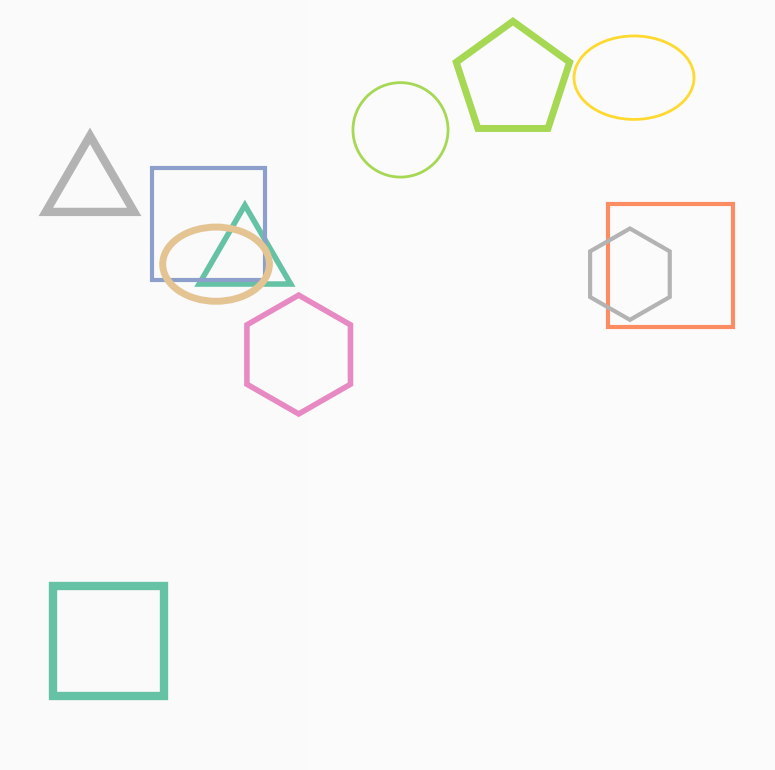[{"shape": "square", "thickness": 3, "radius": 0.36, "center": [0.14, 0.168]}, {"shape": "triangle", "thickness": 2, "radius": 0.34, "center": [0.316, 0.665]}, {"shape": "square", "thickness": 1.5, "radius": 0.4, "center": [0.865, 0.655]}, {"shape": "square", "thickness": 1.5, "radius": 0.36, "center": [0.269, 0.709]}, {"shape": "hexagon", "thickness": 2, "radius": 0.39, "center": [0.385, 0.54]}, {"shape": "pentagon", "thickness": 2.5, "radius": 0.38, "center": [0.662, 0.895]}, {"shape": "circle", "thickness": 1, "radius": 0.31, "center": [0.517, 0.831]}, {"shape": "oval", "thickness": 1, "radius": 0.39, "center": [0.818, 0.899]}, {"shape": "oval", "thickness": 2.5, "radius": 0.34, "center": [0.279, 0.657]}, {"shape": "hexagon", "thickness": 1.5, "radius": 0.3, "center": [0.813, 0.644]}, {"shape": "triangle", "thickness": 3, "radius": 0.33, "center": [0.116, 0.758]}]